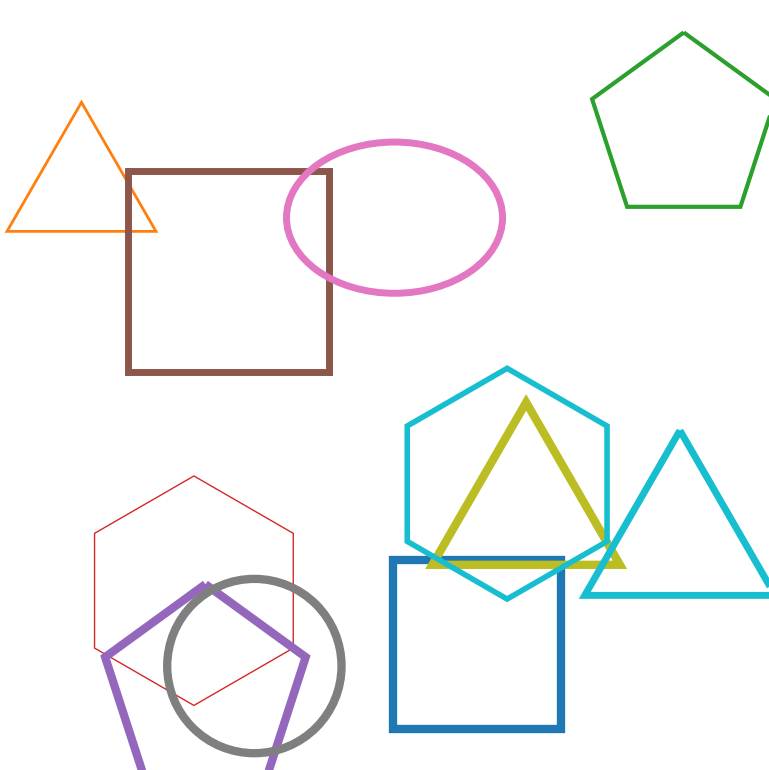[{"shape": "square", "thickness": 3, "radius": 0.55, "center": [0.62, 0.163]}, {"shape": "triangle", "thickness": 1, "radius": 0.56, "center": [0.106, 0.755]}, {"shape": "pentagon", "thickness": 1.5, "radius": 0.63, "center": [0.888, 0.833]}, {"shape": "hexagon", "thickness": 0.5, "radius": 0.74, "center": [0.252, 0.233]}, {"shape": "pentagon", "thickness": 3, "radius": 0.68, "center": [0.267, 0.104]}, {"shape": "square", "thickness": 2.5, "radius": 0.65, "center": [0.296, 0.647]}, {"shape": "oval", "thickness": 2.5, "radius": 0.7, "center": [0.512, 0.717]}, {"shape": "circle", "thickness": 3, "radius": 0.57, "center": [0.33, 0.135]}, {"shape": "triangle", "thickness": 3, "radius": 0.7, "center": [0.683, 0.337]}, {"shape": "triangle", "thickness": 2.5, "radius": 0.71, "center": [0.883, 0.298]}, {"shape": "hexagon", "thickness": 2, "radius": 0.75, "center": [0.659, 0.372]}]